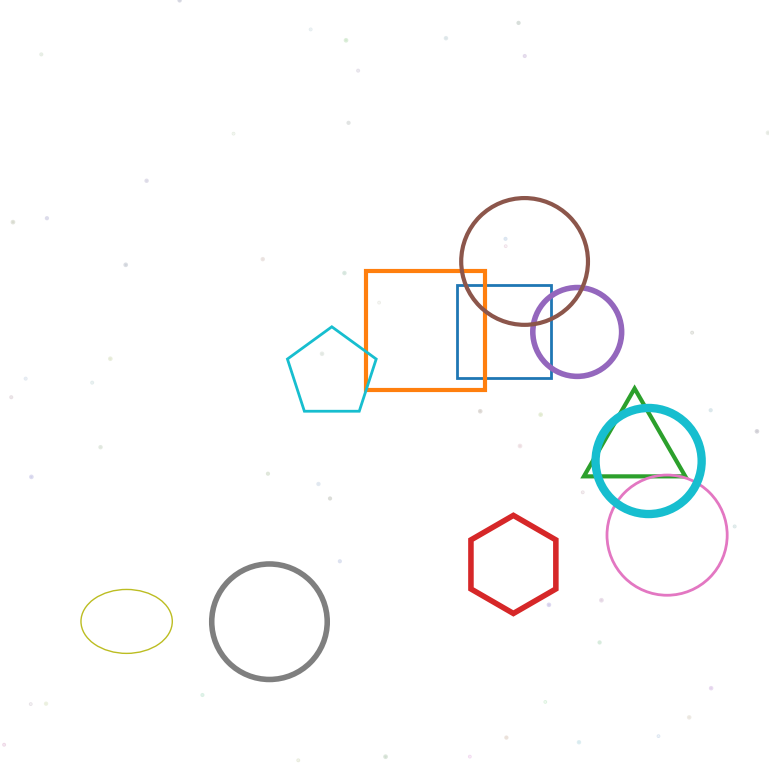[{"shape": "square", "thickness": 1, "radius": 0.3, "center": [0.655, 0.57]}, {"shape": "square", "thickness": 1.5, "radius": 0.39, "center": [0.553, 0.571]}, {"shape": "triangle", "thickness": 1.5, "radius": 0.38, "center": [0.824, 0.419]}, {"shape": "hexagon", "thickness": 2, "radius": 0.32, "center": [0.667, 0.267]}, {"shape": "circle", "thickness": 2, "radius": 0.29, "center": [0.75, 0.569]}, {"shape": "circle", "thickness": 1.5, "radius": 0.41, "center": [0.681, 0.66]}, {"shape": "circle", "thickness": 1, "radius": 0.39, "center": [0.866, 0.305]}, {"shape": "circle", "thickness": 2, "radius": 0.38, "center": [0.35, 0.193]}, {"shape": "oval", "thickness": 0.5, "radius": 0.3, "center": [0.164, 0.193]}, {"shape": "circle", "thickness": 3, "radius": 0.34, "center": [0.842, 0.401]}, {"shape": "pentagon", "thickness": 1, "radius": 0.3, "center": [0.431, 0.515]}]